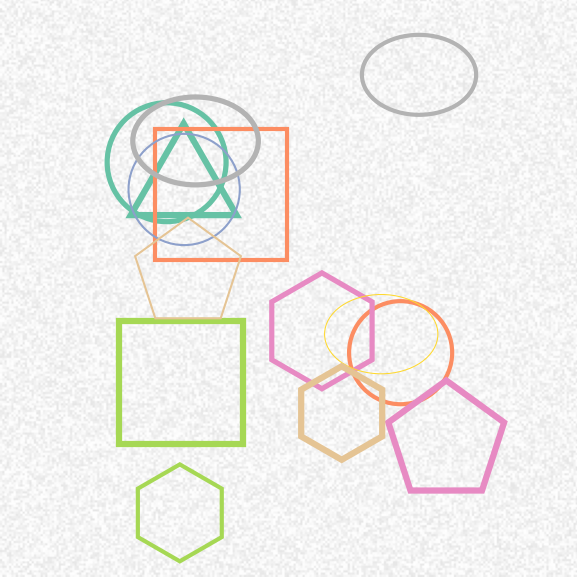[{"shape": "circle", "thickness": 2.5, "radius": 0.51, "center": [0.289, 0.718]}, {"shape": "triangle", "thickness": 3, "radius": 0.53, "center": [0.318, 0.679]}, {"shape": "square", "thickness": 2, "radius": 0.57, "center": [0.383, 0.663]}, {"shape": "circle", "thickness": 2, "radius": 0.45, "center": [0.694, 0.388]}, {"shape": "circle", "thickness": 1, "radius": 0.48, "center": [0.319, 0.671]}, {"shape": "pentagon", "thickness": 3, "radius": 0.53, "center": [0.773, 0.235]}, {"shape": "hexagon", "thickness": 2.5, "radius": 0.5, "center": [0.557, 0.426]}, {"shape": "square", "thickness": 3, "radius": 0.54, "center": [0.313, 0.337]}, {"shape": "hexagon", "thickness": 2, "radius": 0.42, "center": [0.311, 0.111]}, {"shape": "oval", "thickness": 0.5, "radius": 0.49, "center": [0.66, 0.421]}, {"shape": "hexagon", "thickness": 3, "radius": 0.4, "center": [0.592, 0.284]}, {"shape": "pentagon", "thickness": 1, "radius": 0.48, "center": [0.326, 0.526]}, {"shape": "oval", "thickness": 2.5, "radius": 0.54, "center": [0.339, 0.755]}, {"shape": "oval", "thickness": 2, "radius": 0.49, "center": [0.726, 0.87]}]